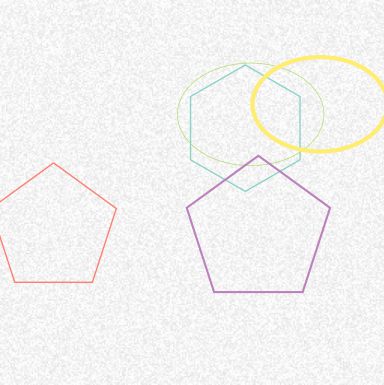[{"shape": "hexagon", "thickness": 1, "radius": 0.82, "center": [0.637, 0.667]}, {"shape": "pentagon", "thickness": 1, "radius": 0.86, "center": [0.139, 0.405]}, {"shape": "oval", "thickness": 0.5, "radius": 0.95, "center": [0.651, 0.703]}, {"shape": "pentagon", "thickness": 1.5, "radius": 0.98, "center": [0.671, 0.4]}, {"shape": "oval", "thickness": 3, "radius": 0.88, "center": [0.831, 0.729]}]